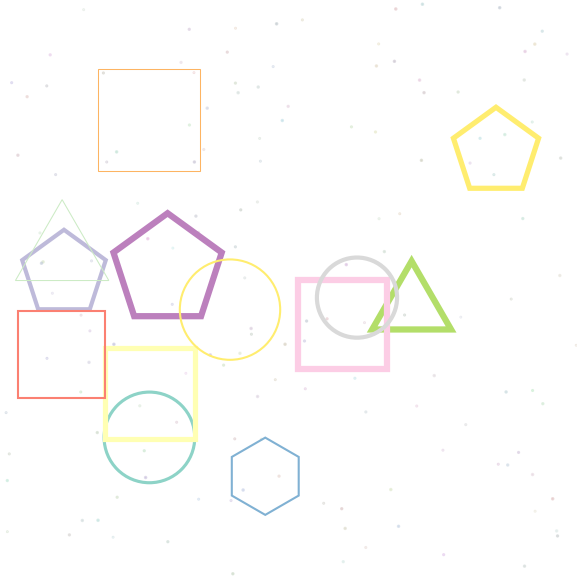[{"shape": "circle", "thickness": 1.5, "radius": 0.39, "center": [0.259, 0.242]}, {"shape": "square", "thickness": 2.5, "radius": 0.39, "center": [0.26, 0.318]}, {"shape": "pentagon", "thickness": 2, "radius": 0.38, "center": [0.111, 0.525]}, {"shape": "square", "thickness": 1, "radius": 0.38, "center": [0.106, 0.385]}, {"shape": "hexagon", "thickness": 1, "radius": 0.33, "center": [0.459, 0.174]}, {"shape": "square", "thickness": 0.5, "radius": 0.44, "center": [0.258, 0.792]}, {"shape": "triangle", "thickness": 3, "radius": 0.39, "center": [0.713, 0.468]}, {"shape": "square", "thickness": 3, "radius": 0.38, "center": [0.592, 0.437]}, {"shape": "circle", "thickness": 2, "radius": 0.35, "center": [0.618, 0.484]}, {"shape": "pentagon", "thickness": 3, "radius": 0.49, "center": [0.29, 0.531]}, {"shape": "triangle", "thickness": 0.5, "radius": 0.47, "center": [0.108, 0.56]}, {"shape": "circle", "thickness": 1, "radius": 0.43, "center": [0.398, 0.463]}, {"shape": "pentagon", "thickness": 2.5, "radius": 0.39, "center": [0.859, 0.736]}]